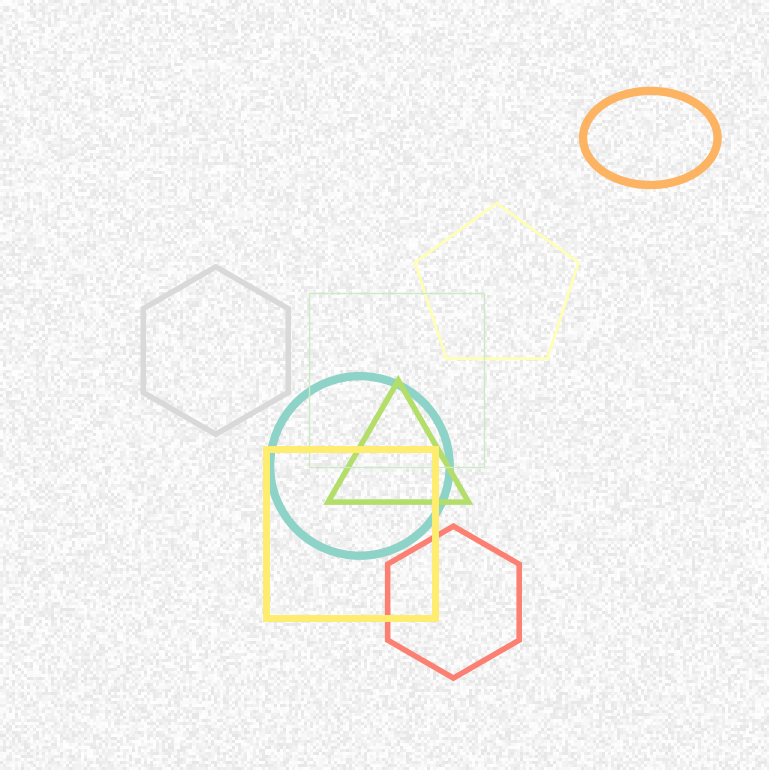[{"shape": "circle", "thickness": 3, "radius": 0.58, "center": [0.467, 0.395]}, {"shape": "pentagon", "thickness": 1, "radius": 0.56, "center": [0.645, 0.624]}, {"shape": "hexagon", "thickness": 2, "radius": 0.49, "center": [0.589, 0.218]}, {"shape": "oval", "thickness": 3, "radius": 0.44, "center": [0.845, 0.821]}, {"shape": "triangle", "thickness": 2, "radius": 0.53, "center": [0.517, 0.401]}, {"shape": "hexagon", "thickness": 2, "radius": 0.54, "center": [0.28, 0.545]}, {"shape": "square", "thickness": 0.5, "radius": 0.57, "center": [0.515, 0.507]}, {"shape": "square", "thickness": 2.5, "radius": 0.55, "center": [0.456, 0.307]}]